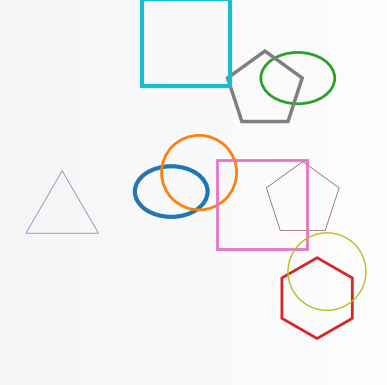[{"shape": "oval", "thickness": 3, "radius": 0.47, "center": [0.442, 0.502]}, {"shape": "circle", "thickness": 2, "radius": 0.48, "center": [0.514, 0.552]}, {"shape": "oval", "thickness": 2, "radius": 0.48, "center": [0.769, 0.797]}, {"shape": "hexagon", "thickness": 2, "radius": 0.52, "center": [0.818, 0.226]}, {"shape": "triangle", "thickness": 0.5, "radius": 0.54, "center": [0.161, 0.448]}, {"shape": "pentagon", "thickness": 0.5, "radius": 0.49, "center": [0.781, 0.482]}, {"shape": "square", "thickness": 2, "radius": 0.58, "center": [0.676, 0.469]}, {"shape": "pentagon", "thickness": 2.5, "radius": 0.51, "center": [0.684, 0.766]}, {"shape": "circle", "thickness": 1, "radius": 0.5, "center": [0.844, 0.295]}, {"shape": "square", "thickness": 3, "radius": 0.56, "center": [0.48, 0.889]}]